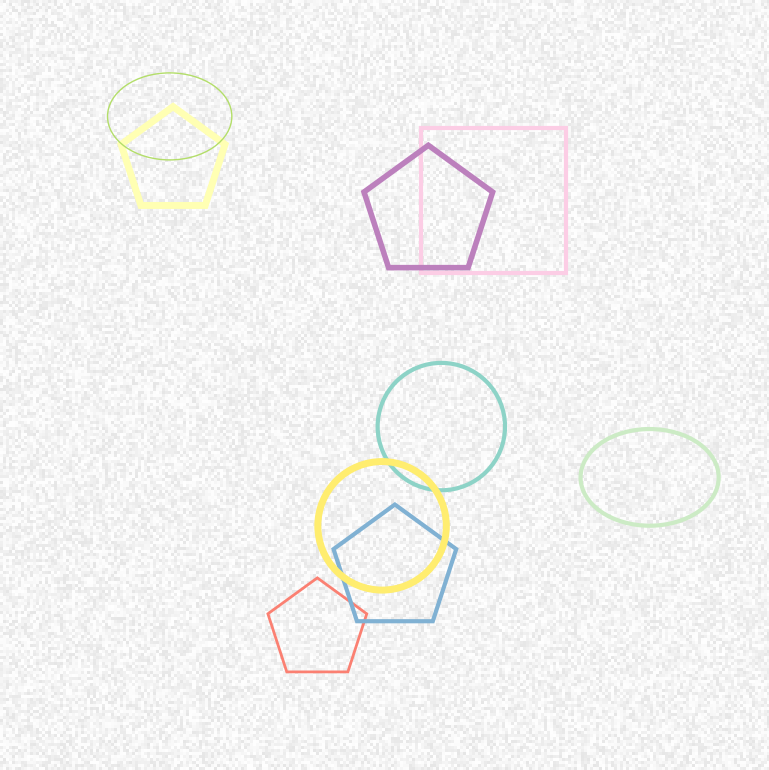[{"shape": "circle", "thickness": 1.5, "radius": 0.41, "center": [0.573, 0.446]}, {"shape": "pentagon", "thickness": 2.5, "radius": 0.35, "center": [0.225, 0.791]}, {"shape": "pentagon", "thickness": 1, "radius": 0.34, "center": [0.412, 0.182]}, {"shape": "pentagon", "thickness": 1.5, "radius": 0.42, "center": [0.513, 0.261]}, {"shape": "oval", "thickness": 0.5, "radius": 0.4, "center": [0.22, 0.849]}, {"shape": "square", "thickness": 1.5, "radius": 0.47, "center": [0.64, 0.74]}, {"shape": "pentagon", "thickness": 2, "radius": 0.44, "center": [0.556, 0.723]}, {"shape": "oval", "thickness": 1.5, "radius": 0.45, "center": [0.844, 0.38]}, {"shape": "circle", "thickness": 2.5, "radius": 0.42, "center": [0.496, 0.317]}]